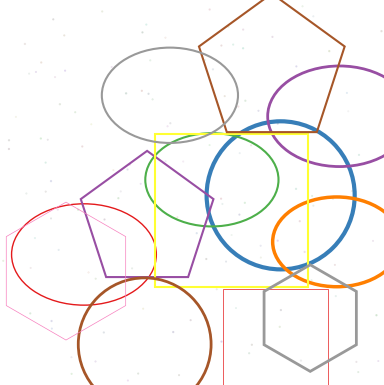[{"shape": "square", "thickness": 0.5, "radius": 0.68, "center": [0.717, 0.112]}, {"shape": "oval", "thickness": 1, "radius": 0.94, "center": [0.218, 0.339]}, {"shape": "circle", "thickness": 3, "radius": 0.96, "center": [0.729, 0.493]}, {"shape": "oval", "thickness": 1.5, "radius": 0.86, "center": [0.55, 0.533]}, {"shape": "oval", "thickness": 2, "radius": 0.93, "center": [0.882, 0.698]}, {"shape": "pentagon", "thickness": 1.5, "radius": 0.91, "center": [0.382, 0.427]}, {"shape": "oval", "thickness": 2.5, "radius": 0.83, "center": [0.875, 0.372]}, {"shape": "square", "thickness": 1.5, "radius": 0.99, "center": [0.601, 0.452]}, {"shape": "pentagon", "thickness": 1.5, "radius": 0.99, "center": [0.706, 0.818]}, {"shape": "circle", "thickness": 2, "radius": 0.86, "center": [0.376, 0.106]}, {"shape": "hexagon", "thickness": 0.5, "radius": 0.9, "center": [0.171, 0.296]}, {"shape": "oval", "thickness": 1.5, "radius": 0.88, "center": [0.441, 0.753]}, {"shape": "hexagon", "thickness": 2, "radius": 0.69, "center": [0.806, 0.174]}]